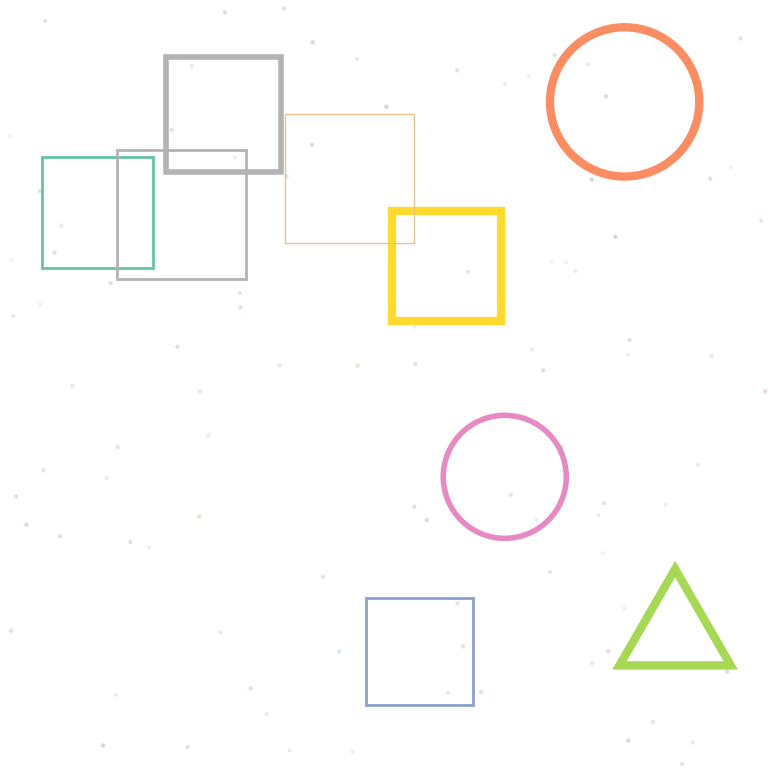[{"shape": "square", "thickness": 1, "radius": 0.36, "center": [0.127, 0.724]}, {"shape": "circle", "thickness": 3, "radius": 0.48, "center": [0.811, 0.868]}, {"shape": "square", "thickness": 1, "radius": 0.35, "center": [0.545, 0.154]}, {"shape": "circle", "thickness": 2, "radius": 0.4, "center": [0.656, 0.381]}, {"shape": "triangle", "thickness": 3, "radius": 0.42, "center": [0.877, 0.178]}, {"shape": "square", "thickness": 3, "radius": 0.35, "center": [0.58, 0.654]}, {"shape": "square", "thickness": 0.5, "radius": 0.42, "center": [0.454, 0.768]}, {"shape": "square", "thickness": 2, "radius": 0.37, "center": [0.29, 0.851]}, {"shape": "square", "thickness": 1, "radius": 0.42, "center": [0.236, 0.722]}]